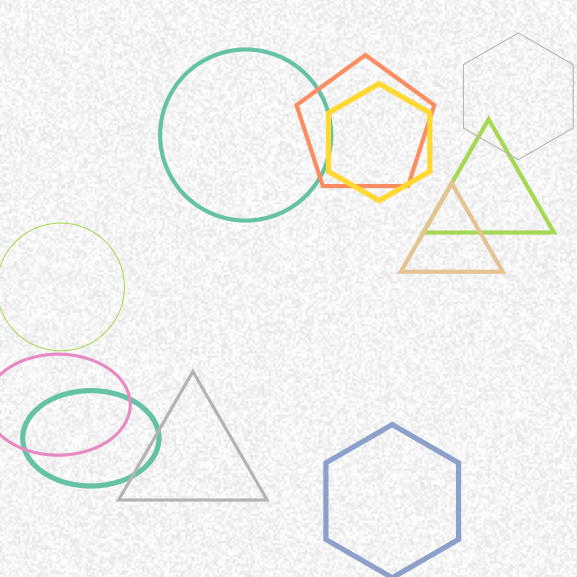[{"shape": "circle", "thickness": 2, "radius": 0.74, "center": [0.425, 0.765]}, {"shape": "oval", "thickness": 2.5, "radius": 0.59, "center": [0.157, 0.24]}, {"shape": "pentagon", "thickness": 2, "radius": 0.63, "center": [0.633, 0.778]}, {"shape": "hexagon", "thickness": 2.5, "radius": 0.66, "center": [0.679, 0.131]}, {"shape": "oval", "thickness": 1.5, "radius": 0.62, "center": [0.101, 0.298]}, {"shape": "triangle", "thickness": 2, "radius": 0.65, "center": [0.846, 0.662]}, {"shape": "circle", "thickness": 0.5, "radius": 0.55, "center": [0.105, 0.502]}, {"shape": "hexagon", "thickness": 2.5, "radius": 0.51, "center": [0.657, 0.753]}, {"shape": "triangle", "thickness": 2, "radius": 0.51, "center": [0.782, 0.58]}, {"shape": "hexagon", "thickness": 0.5, "radius": 0.55, "center": [0.897, 0.832]}, {"shape": "triangle", "thickness": 1.5, "radius": 0.74, "center": [0.334, 0.208]}]